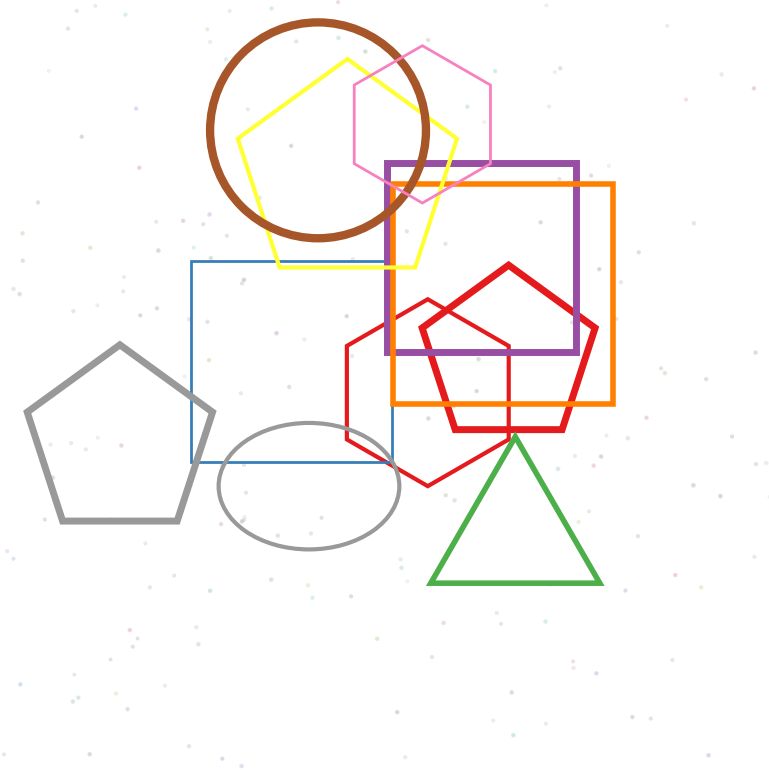[{"shape": "hexagon", "thickness": 1.5, "radius": 0.61, "center": [0.556, 0.49]}, {"shape": "pentagon", "thickness": 2.5, "radius": 0.59, "center": [0.661, 0.538]}, {"shape": "square", "thickness": 1, "radius": 0.65, "center": [0.379, 0.531]}, {"shape": "triangle", "thickness": 2, "radius": 0.63, "center": [0.669, 0.306]}, {"shape": "square", "thickness": 2.5, "radius": 0.61, "center": [0.625, 0.665]}, {"shape": "square", "thickness": 2, "radius": 0.71, "center": [0.653, 0.618]}, {"shape": "pentagon", "thickness": 1.5, "radius": 0.75, "center": [0.451, 0.774]}, {"shape": "circle", "thickness": 3, "radius": 0.7, "center": [0.413, 0.831]}, {"shape": "hexagon", "thickness": 1, "radius": 0.51, "center": [0.548, 0.839]}, {"shape": "oval", "thickness": 1.5, "radius": 0.59, "center": [0.401, 0.369]}, {"shape": "pentagon", "thickness": 2.5, "radius": 0.63, "center": [0.156, 0.426]}]